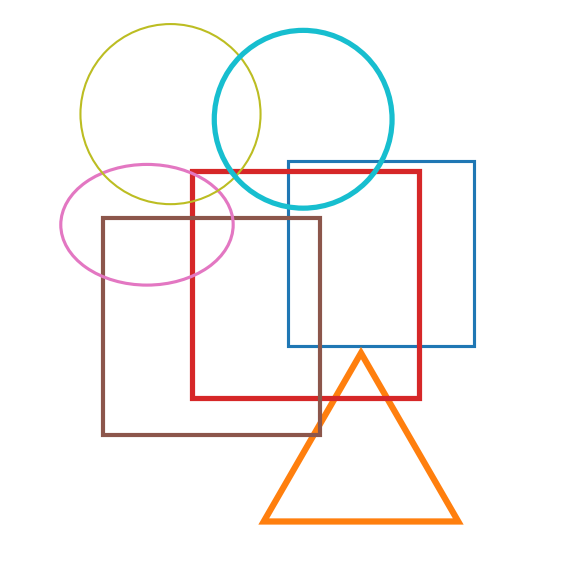[{"shape": "square", "thickness": 1.5, "radius": 0.8, "center": [0.659, 0.56]}, {"shape": "triangle", "thickness": 3, "radius": 0.97, "center": [0.625, 0.193]}, {"shape": "square", "thickness": 2.5, "radius": 0.98, "center": [0.53, 0.507]}, {"shape": "square", "thickness": 2, "radius": 0.94, "center": [0.366, 0.434]}, {"shape": "oval", "thickness": 1.5, "radius": 0.75, "center": [0.255, 0.61]}, {"shape": "circle", "thickness": 1, "radius": 0.78, "center": [0.295, 0.802]}, {"shape": "circle", "thickness": 2.5, "radius": 0.77, "center": [0.525, 0.793]}]